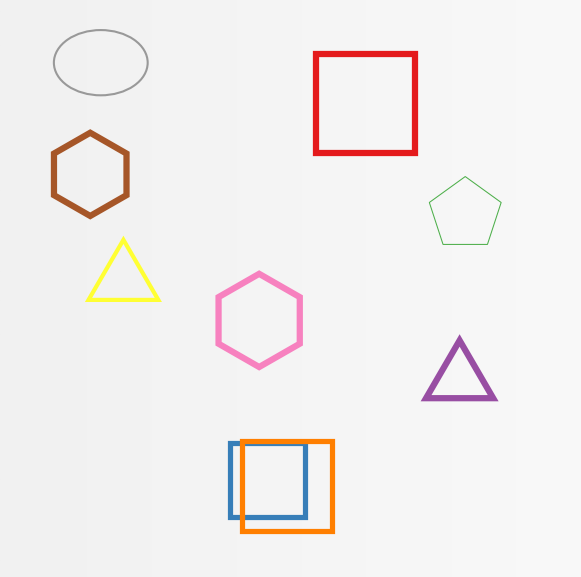[{"shape": "square", "thickness": 3, "radius": 0.43, "center": [0.629, 0.82]}, {"shape": "square", "thickness": 2.5, "radius": 0.32, "center": [0.46, 0.168]}, {"shape": "pentagon", "thickness": 0.5, "radius": 0.32, "center": [0.8, 0.628]}, {"shape": "triangle", "thickness": 3, "radius": 0.33, "center": [0.791, 0.343]}, {"shape": "square", "thickness": 2.5, "radius": 0.39, "center": [0.494, 0.157]}, {"shape": "triangle", "thickness": 2, "radius": 0.35, "center": [0.212, 0.514]}, {"shape": "hexagon", "thickness": 3, "radius": 0.36, "center": [0.155, 0.697]}, {"shape": "hexagon", "thickness": 3, "radius": 0.4, "center": [0.446, 0.444]}, {"shape": "oval", "thickness": 1, "radius": 0.4, "center": [0.173, 0.891]}]